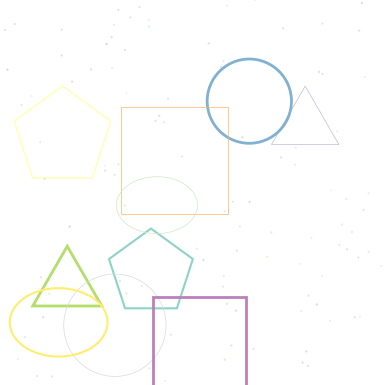[{"shape": "pentagon", "thickness": 1.5, "radius": 0.57, "center": [0.392, 0.292]}, {"shape": "pentagon", "thickness": 1, "radius": 0.66, "center": [0.162, 0.645]}, {"shape": "triangle", "thickness": 0.5, "radius": 0.51, "center": [0.793, 0.675]}, {"shape": "circle", "thickness": 2, "radius": 0.55, "center": [0.648, 0.737]}, {"shape": "square", "thickness": 0.5, "radius": 0.7, "center": [0.452, 0.583]}, {"shape": "triangle", "thickness": 2, "radius": 0.52, "center": [0.175, 0.257]}, {"shape": "circle", "thickness": 0.5, "radius": 0.66, "center": [0.298, 0.155]}, {"shape": "square", "thickness": 2, "radius": 0.6, "center": [0.518, 0.108]}, {"shape": "oval", "thickness": 0.5, "radius": 0.53, "center": [0.408, 0.467]}, {"shape": "oval", "thickness": 1.5, "radius": 0.63, "center": [0.152, 0.163]}]